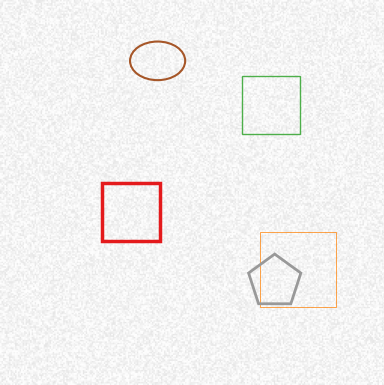[{"shape": "square", "thickness": 2.5, "radius": 0.38, "center": [0.341, 0.448]}, {"shape": "square", "thickness": 1, "radius": 0.38, "center": [0.704, 0.727]}, {"shape": "square", "thickness": 0.5, "radius": 0.49, "center": [0.774, 0.3]}, {"shape": "oval", "thickness": 1.5, "radius": 0.36, "center": [0.409, 0.842]}, {"shape": "pentagon", "thickness": 2, "radius": 0.36, "center": [0.714, 0.269]}]